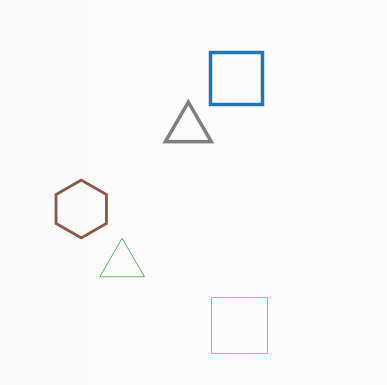[{"shape": "square", "thickness": 2.5, "radius": 0.34, "center": [0.609, 0.797]}, {"shape": "triangle", "thickness": 0.5, "radius": 0.33, "center": [0.315, 0.314]}, {"shape": "hexagon", "thickness": 2, "radius": 0.38, "center": [0.21, 0.457]}, {"shape": "triangle", "thickness": 2.5, "radius": 0.34, "center": [0.486, 0.666]}, {"shape": "square", "thickness": 0.5, "radius": 0.36, "center": [0.616, 0.157]}]